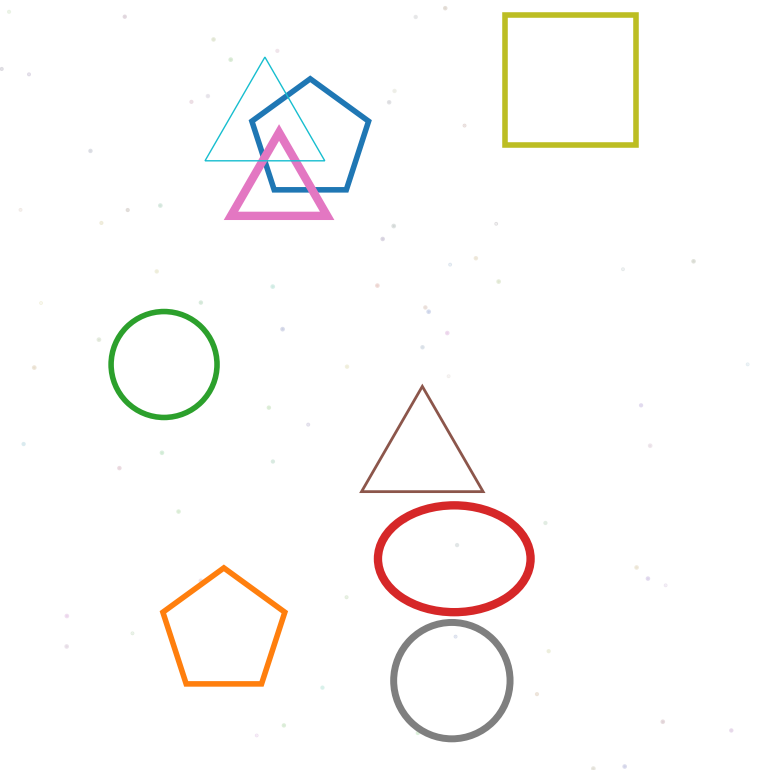[{"shape": "pentagon", "thickness": 2, "radius": 0.4, "center": [0.403, 0.818]}, {"shape": "pentagon", "thickness": 2, "radius": 0.42, "center": [0.291, 0.179]}, {"shape": "circle", "thickness": 2, "radius": 0.34, "center": [0.213, 0.527]}, {"shape": "oval", "thickness": 3, "radius": 0.5, "center": [0.59, 0.274]}, {"shape": "triangle", "thickness": 1, "radius": 0.46, "center": [0.548, 0.407]}, {"shape": "triangle", "thickness": 3, "radius": 0.36, "center": [0.362, 0.756]}, {"shape": "circle", "thickness": 2.5, "radius": 0.38, "center": [0.587, 0.116]}, {"shape": "square", "thickness": 2, "radius": 0.42, "center": [0.741, 0.896]}, {"shape": "triangle", "thickness": 0.5, "radius": 0.45, "center": [0.344, 0.836]}]